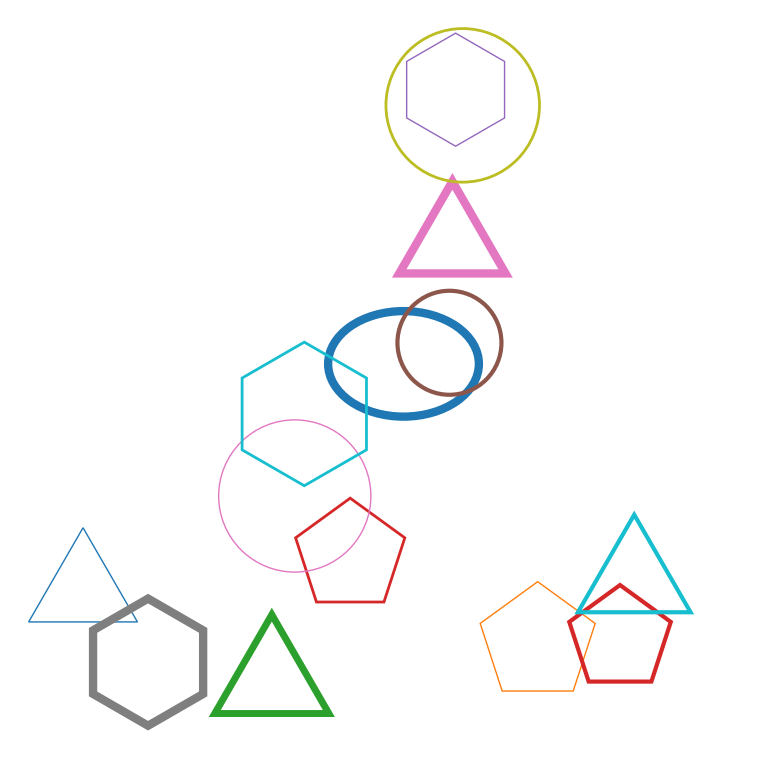[{"shape": "triangle", "thickness": 0.5, "radius": 0.41, "center": [0.108, 0.233]}, {"shape": "oval", "thickness": 3, "radius": 0.49, "center": [0.524, 0.527]}, {"shape": "pentagon", "thickness": 0.5, "radius": 0.39, "center": [0.698, 0.166]}, {"shape": "triangle", "thickness": 2.5, "radius": 0.43, "center": [0.353, 0.116]}, {"shape": "pentagon", "thickness": 1, "radius": 0.37, "center": [0.455, 0.278]}, {"shape": "pentagon", "thickness": 1.5, "radius": 0.35, "center": [0.805, 0.171]}, {"shape": "hexagon", "thickness": 0.5, "radius": 0.37, "center": [0.592, 0.884]}, {"shape": "circle", "thickness": 1.5, "radius": 0.34, "center": [0.584, 0.555]}, {"shape": "triangle", "thickness": 3, "radius": 0.4, "center": [0.588, 0.685]}, {"shape": "circle", "thickness": 0.5, "radius": 0.49, "center": [0.383, 0.356]}, {"shape": "hexagon", "thickness": 3, "radius": 0.41, "center": [0.192, 0.14]}, {"shape": "circle", "thickness": 1, "radius": 0.5, "center": [0.601, 0.863]}, {"shape": "triangle", "thickness": 1.5, "radius": 0.42, "center": [0.824, 0.247]}, {"shape": "hexagon", "thickness": 1, "radius": 0.47, "center": [0.395, 0.462]}]